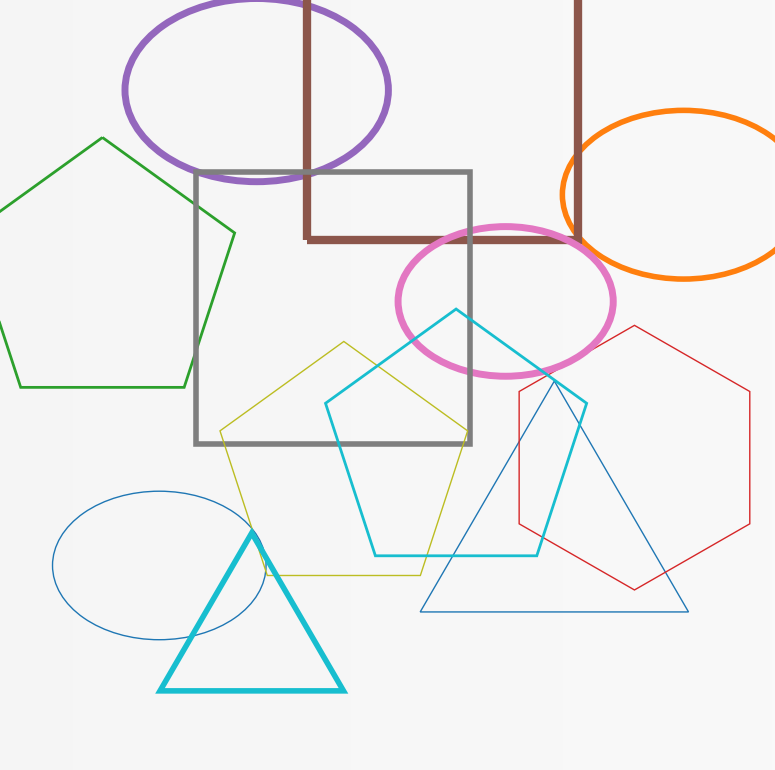[{"shape": "oval", "thickness": 0.5, "radius": 0.69, "center": [0.206, 0.266]}, {"shape": "triangle", "thickness": 0.5, "radius": 1.0, "center": [0.715, 0.305]}, {"shape": "oval", "thickness": 2, "radius": 0.78, "center": [0.882, 0.747]}, {"shape": "pentagon", "thickness": 1, "radius": 0.9, "center": [0.132, 0.642]}, {"shape": "hexagon", "thickness": 0.5, "radius": 0.86, "center": [0.819, 0.406]}, {"shape": "oval", "thickness": 2.5, "radius": 0.85, "center": [0.331, 0.883]}, {"shape": "square", "thickness": 3, "radius": 0.87, "center": [0.571, 0.862]}, {"shape": "oval", "thickness": 2.5, "radius": 0.69, "center": [0.652, 0.609]}, {"shape": "square", "thickness": 2, "radius": 0.88, "center": [0.43, 0.6]}, {"shape": "pentagon", "thickness": 0.5, "radius": 0.84, "center": [0.444, 0.389]}, {"shape": "pentagon", "thickness": 1, "radius": 0.89, "center": [0.589, 0.422]}, {"shape": "triangle", "thickness": 2, "radius": 0.68, "center": [0.325, 0.171]}]